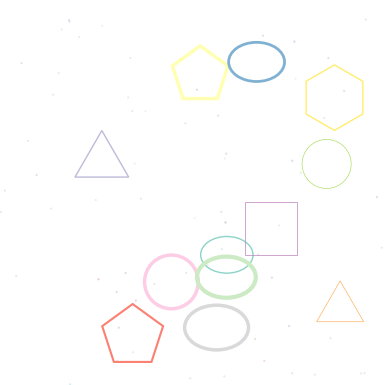[{"shape": "oval", "thickness": 1, "radius": 0.34, "center": [0.589, 0.338]}, {"shape": "pentagon", "thickness": 2.5, "radius": 0.38, "center": [0.52, 0.805]}, {"shape": "triangle", "thickness": 1, "radius": 0.4, "center": [0.264, 0.58]}, {"shape": "pentagon", "thickness": 1.5, "radius": 0.42, "center": [0.345, 0.127]}, {"shape": "oval", "thickness": 2, "radius": 0.36, "center": [0.666, 0.839]}, {"shape": "triangle", "thickness": 0.5, "radius": 0.35, "center": [0.883, 0.2]}, {"shape": "circle", "thickness": 0.5, "radius": 0.32, "center": [0.848, 0.574]}, {"shape": "circle", "thickness": 2.5, "radius": 0.35, "center": [0.445, 0.268]}, {"shape": "oval", "thickness": 2.5, "radius": 0.41, "center": [0.563, 0.149]}, {"shape": "square", "thickness": 0.5, "radius": 0.34, "center": [0.704, 0.407]}, {"shape": "oval", "thickness": 3, "radius": 0.38, "center": [0.588, 0.28]}, {"shape": "hexagon", "thickness": 1, "radius": 0.43, "center": [0.869, 0.746]}]